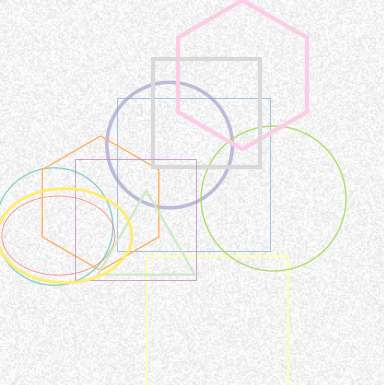[{"shape": "circle", "thickness": 1, "radius": 0.76, "center": [0.141, 0.412]}, {"shape": "square", "thickness": 1.5, "radius": 0.91, "center": [0.565, 0.151]}, {"shape": "circle", "thickness": 2.5, "radius": 0.82, "center": [0.441, 0.623]}, {"shape": "oval", "thickness": 0.5, "radius": 0.73, "center": [0.152, 0.388]}, {"shape": "square", "thickness": 0.5, "radius": 1.0, "center": [0.502, 0.546]}, {"shape": "hexagon", "thickness": 1, "radius": 0.87, "center": [0.261, 0.472]}, {"shape": "circle", "thickness": 1, "radius": 0.94, "center": [0.711, 0.484]}, {"shape": "hexagon", "thickness": 3, "radius": 0.97, "center": [0.63, 0.806]}, {"shape": "square", "thickness": 3, "radius": 0.7, "center": [0.536, 0.706]}, {"shape": "square", "thickness": 0.5, "radius": 0.78, "center": [0.352, 0.43]}, {"shape": "triangle", "thickness": 1.5, "radius": 0.73, "center": [0.38, 0.359]}, {"shape": "oval", "thickness": 2, "radius": 0.87, "center": [0.168, 0.388]}]